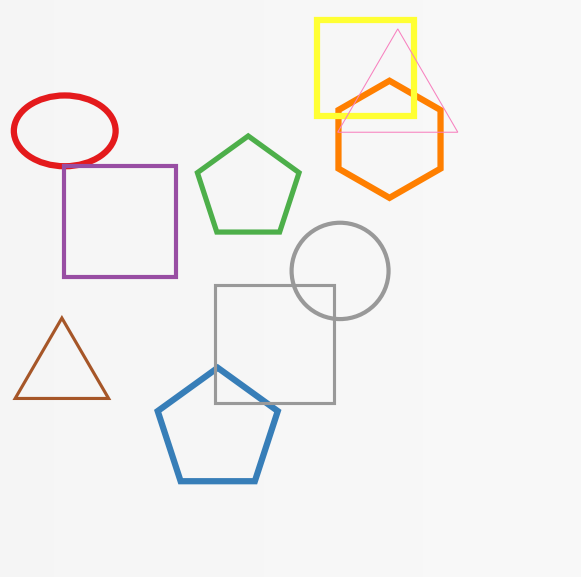[{"shape": "oval", "thickness": 3, "radius": 0.44, "center": [0.111, 0.773]}, {"shape": "pentagon", "thickness": 3, "radius": 0.54, "center": [0.375, 0.254]}, {"shape": "pentagon", "thickness": 2.5, "radius": 0.46, "center": [0.427, 0.672]}, {"shape": "square", "thickness": 2, "radius": 0.48, "center": [0.206, 0.616]}, {"shape": "hexagon", "thickness": 3, "radius": 0.51, "center": [0.67, 0.758]}, {"shape": "square", "thickness": 3, "radius": 0.42, "center": [0.629, 0.882]}, {"shape": "triangle", "thickness": 1.5, "radius": 0.46, "center": [0.106, 0.356]}, {"shape": "triangle", "thickness": 0.5, "radius": 0.6, "center": [0.684, 0.83]}, {"shape": "circle", "thickness": 2, "radius": 0.42, "center": [0.585, 0.53]}, {"shape": "square", "thickness": 1.5, "radius": 0.51, "center": [0.473, 0.404]}]